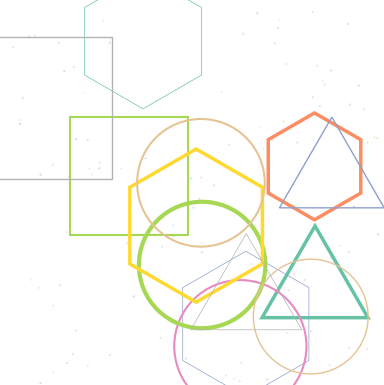[{"shape": "hexagon", "thickness": 0.5, "radius": 0.88, "center": [0.372, 0.893]}, {"shape": "triangle", "thickness": 2.5, "radius": 0.79, "center": [0.818, 0.254]}, {"shape": "hexagon", "thickness": 2.5, "radius": 0.69, "center": [0.817, 0.568]}, {"shape": "triangle", "thickness": 1, "radius": 0.79, "center": [0.862, 0.539]}, {"shape": "hexagon", "thickness": 0.5, "radius": 0.95, "center": [0.638, 0.158]}, {"shape": "circle", "thickness": 1.5, "radius": 0.86, "center": [0.624, 0.101]}, {"shape": "circle", "thickness": 3, "radius": 0.82, "center": [0.525, 0.312]}, {"shape": "square", "thickness": 1.5, "radius": 0.77, "center": [0.334, 0.542]}, {"shape": "hexagon", "thickness": 2.5, "radius": 0.99, "center": [0.509, 0.414]}, {"shape": "circle", "thickness": 1.5, "radius": 0.83, "center": [0.522, 0.525]}, {"shape": "circle", "thickness": 1, "radius": 0.75, "center": [0.807, 0.178]}, {"shape": "triangle", "thickness": 0.5, "radius": 0.83, "center": [0.64, 0.227]}, {"shape": "square", "thickness": 1, "radius": 0.92, "center": [0.106, 0.72]}]